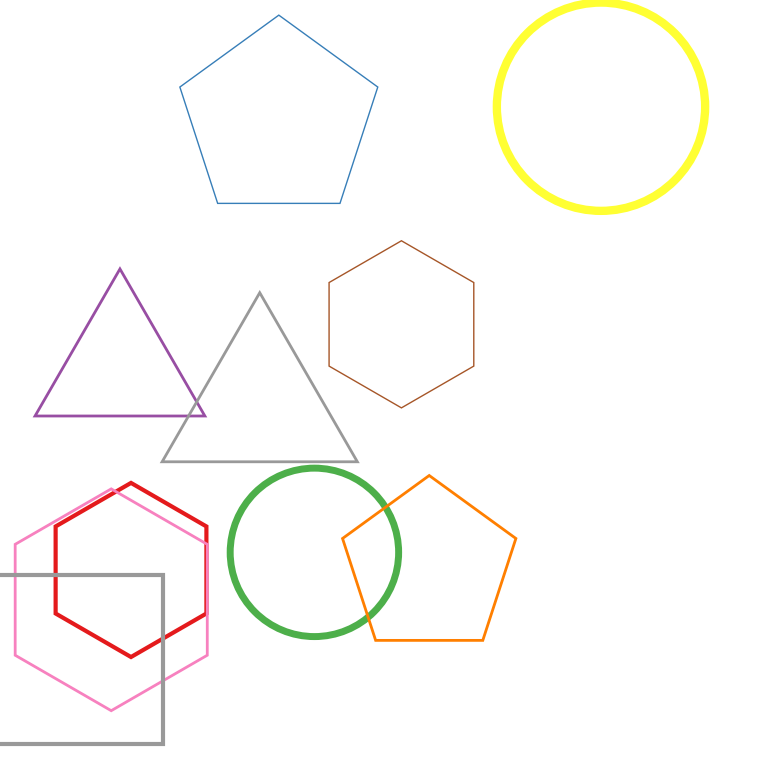[{"shape": "hexagon", "thickness": 1.5, "radius": 0.57, "center": [0.17, 0.26]}, {"shape": "pentagon", "thickness": 0.5, "radius": 0.68, "center": [0.362, 0.845]}, {"shape": "circle", "thickness": 2.5, "radius": 0.55, "center": [0.408, 0.283]}, {"shape": "triangle", "thickness": 1, "radius": 0.64, "center": [0.156, 0.523]}, {"shape": "pentagon", "thickness": 1, "radius": 0.59, "center": [0.557, 0.264]}, {"shape": "circle", "thickness": 3, "radius": 0.68, "center": [0.781, 0.861]}, {"shape": "hexagon", "thickness": 0.5, "radius": 0.54, "center": [0.521, 0.579]}, {"shape": "hexagon", "thickness": 1, "radius": 0.72, "center": [0.144, 0.221]}, {"shape": "triangle", "thickness": 1, "radius": 0.73, "center": [0.337, 0.473]}, {"shape": "square", "thickness": 1.5, "radius": 0.55, "center": [0.103, 0.144]}]